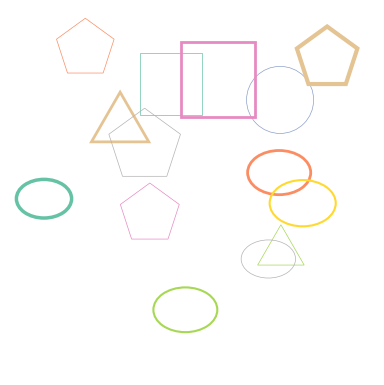[{"shape": "oval", "thickness": 2.5, "radius": 0.36, "center": [0.114, 0.484]}, {"shape": "square", "thickness": 0.5, "radius": 0.4, "center": [0.444, 0.782]}, {"shape": "pentagon", "thickness": 0.5, "radius": 0.39, "center": [0.222, 0.874]}, {"shape": "oval", "thickness": 2, "radius": 0.41, "center": [0.725, 0.552]}, {"shape": "circle", "thickness": 0.5, "radius": 0.44, "center": [0.728, 0.741]}, {"shape": "square", "thickness": 2, "radius": 0.48, "center": [0.566, 0.793]}, {"shape": "pentagon", "thickness": 0.5, "radius": 0.4, "center": [0.389, 0.444]}, {"shape": "oval", "thickness": 1.5, "radius": 0.42, "center": [0.481, 0.195]}, {"shape": "triangle", "thickness": 0.5, "radius": 0.35, "center": [0.73, 0.346]}, {"shape": "oval", "thickness": 1.5, "radius": 0.43, "center": [0.786, 0.472]}, {"shape": "triangle", "thickness": 2, "radius": 0.43, "center": [0.312, 0.675]}, {"shape": "pentagon", "thickness": 3, "radius": 0.41, "center": [0.85, 0.849]}, {"shape": "pentagon", "thickness": 0.5, "radius": 0.49, "center": [0.376, 0.621]}, {"shape": "oval", "thickness": 0.5, "radius": 0.35, "center": [0.697, 0.327]}]